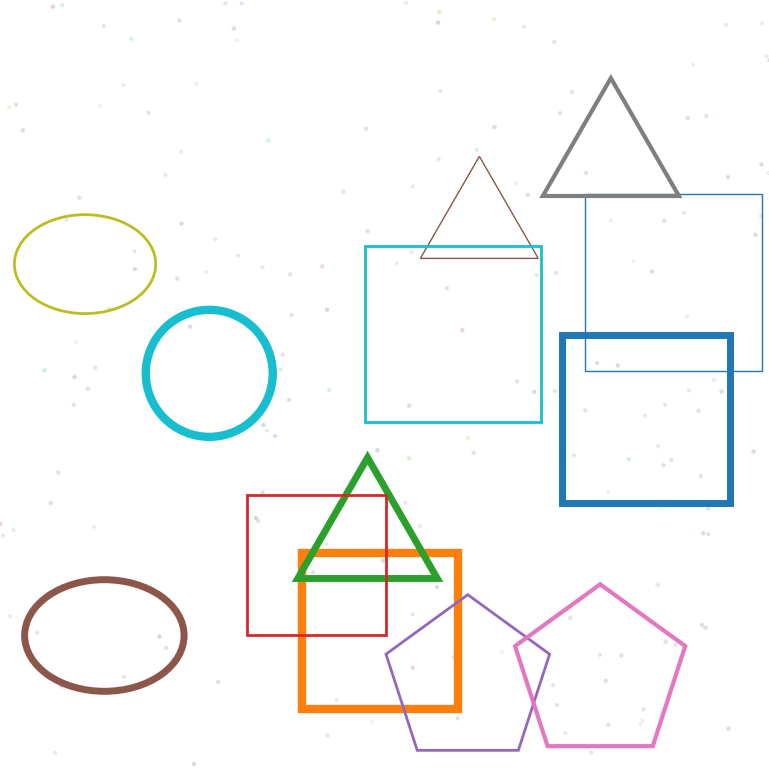[{"shape": "square", "thickness": 0.5, "radius": 0.57, "center": [0.874, 0.633]}, {"shape": "square", "thickness": 2.5, "radius": 0.55, "center": [0.839, 0.455]}, {"shape": "square", "thickness": 3, "radius": 0.5, "center": [0.493, 0.181]}, {"shape": "triangle", "thickness": 2.5, "radius": 0.52, "center": [0.477, 0.301]}, {"shape": "square", "thickness": 1, "radius": 0.45, "center": [0.411, 0.267]}, {"shape": "pentagon", "thickness": 1, "radius": 0.56, "center": [0.608, 0.116]}, {"shape": "triangle", "thickness": 0.5, "radius": 0.44, "center": [0.623, 0.709]}, {"shape": "oval", "thickness": 2.5, "radius": 0.52, "center": [0.136, 0.175]}, {"shape": "pentagon", "thickness": 1.5, "radius": 0.58, "center": [0.779, 0.125]}, {"shape": "triangle", "thickness": 1.5, "radius": 0.51, "center": [0.793, 0.797]}, {"shape": "oval", "thickness": 1, "radius": 0.46, "center": [0.11, 0.657]}, {"shape": "circle", "thickness": 3, "radius": 0.41, "center": [0.272, 0.515]}, {"shape": "square", "thickness": 1, "radius": 0.57, "center": [0.588, 0.566]}]